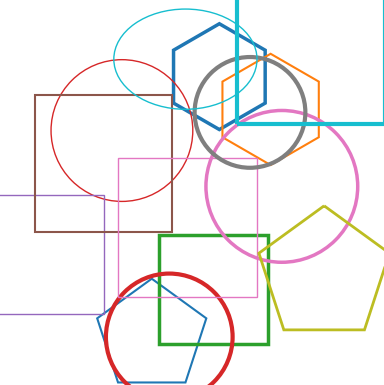[{"shape": "hexagon", "thickness": 2.5, "radius": 0.69, "center": [0.57, 0.801]}, {"shape": "pentagon", "thickness": 1.5, "radius": 0.74, "center": [0.394, 0.127]}, {"shape": "hexagon", "thickness": 1.5, "radius": 0.72, "center": [0.703, 0.716]}, {"shape": "square", "thickness": 2.5, "radius": 0.71, "center": [0.553, 0.249]}, {"shape": "circle", "thickness": 3, "radius": 0.82, "center": [0.44, 0.125]}, {"shape": "circle", "thickness": 1, "radius": 0.92, "center": [0.317, 0.661]}, {"shape": "square", "thickness": 1, "radius": 0.77, "center": [0.116, 0.339]}, {"shape": "square", "thickness": 1.5, "radius": 0.89, "center": [0.269, 0.575]}, {"shape": "square", "thickness": 1, "radius": 0.91, "center": [0.487, 0.409]}, {"shape": "circle", "thickness": 2.5, "radius": 0.99, "center": [0.732, 0.516]}, {"shape": "circle", "thickness": 3, "radius": 0.72, "center": [0.649, 0.708]}, {"shape": "pentagon", "thickness": 2, "radius": 0.89, "center": [0.842, 0.287]}, {"shape": "oval", "thickness": 1, "radius": 0.93, "center": [0.482, 0.846]}, {"shape": "square", "thickness": 3, "radius": 0.96, "center": [0.807, 0.869]}]